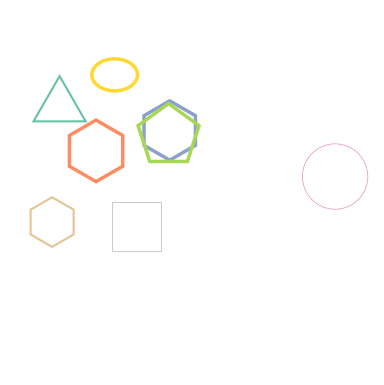[{"shape": "triangle", "thickness": 1.5, "radius": 0.39, "center": [0.155, 0.724]}, {"shape": "hexagon", "thickness": 2.5, "radius": 0.4, "center": [0.249, 0.608]}, {"shape": "hexagon", "thickness": 2.5, "radius": 0.39, "center": [0.441, 0.661]}, {"shape": "circle", "thickness": 0.5, "radius": 0.42, "center": [0.87, 0.541]}, {"shape": "pentagon", "thickness": 2.5, "radius": 0.42, "center": [0.438, 0.648]}, {"shape": "oval", "thickness": 2.5, "radius": 0.3, "center": [0.298, 0.806]}, {"shape": "hexagon", "thickness": 1.5, "radius": 0.32, "center": [0.135, 0.423]}, {"shape": "square", "thickness": 0.5, "radius": 0.32, "center": [0.354, 0.412]}]